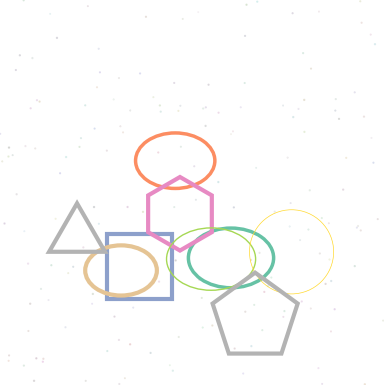[{"shape": "oval", "thickness": 2.5, "radius": 0.55, "center": [0.6, 0.33]}, {"shape": "oval", "thickness": 2.5, "radius": 0.51, "center": [0.455, 0.583]}, {"shape": "square", "thickness": 3, "radius": 0.42, "center": [0.362, 0.307]}, {"shape": "hexagon", "thickness": 3, "radius": 0.48, "center": [0.467, 0.445]}, {"shape": "oval", "thickness": 1, "radius": 0.58, "center": [0.548, 0.327]}, {"shape": "circle", "thickness": 0.5, "radius": 0.55, "center": [0.757, 0.346]}, {"shape": "oval", "thickness": 3, "radius": 0.47, "center": [0.314, 0.298]}, {"shape": "triangle", "thickness": 3, "radius": 0.42, "center": [0.2, 0.388]}, {"shape": "pentagon", "thickness": 3, "radius": 0.58, "center": [0.663, 0.176]}]